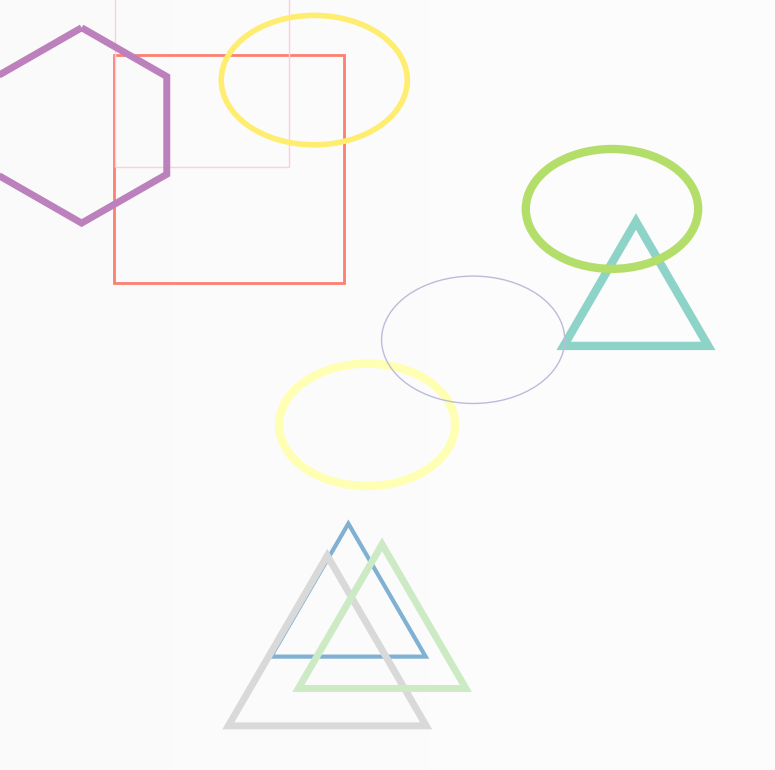[{"shape": "triangle", "thickness": 3, "radius": 0.54, "center": [0.821, 0.605]}, {"shape": "oval", "thickness": 3, "radius": 0.57, "center": [0.474, 0.448]}, {"shape": "oval", "thickness": 0.5, "radius": 0.59, "center": [0.611, 0.559]}, {"shape": "square", "thickness": 1, "radius": 0.74, "center": [0.296, 0.78]}, {"shape": "triangle", "thickness": 1.5, "radius": 0.58, "center": [0.449, 0.205]}, {"shape": "oval", "thickness": 3, "radius": 0.56, "center": [0.79, 0.729]}, {"shape": "square", "thickness": 0.5, "radius": 0.56, "center": [0.261, 0.896]}, {"shape": "triangle", "thickness": 2.5, "radius": 0.74, "center": [0.422, 0.131]}, {"shape": "hexagon", "thickness": 2.5, "radius": 0.63, "center": [0.105, 0.837]}, {"shape": "triangle", "thickness": 2.5, "radius": 0.62, "center": [0.493, 0.168]}, {"shape": "oval", "thickness": 2, "radius": 0.6, "center": [0.406, 0.896]}]